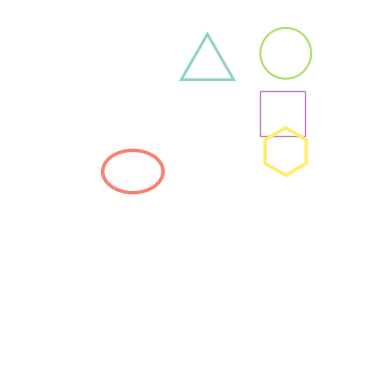[{"shape": "triangle", "thickness": 2, "radius": 0.39, "center": [0.539, 0.832]}, {"shape": "oval", "thickness": 2.5, "radius": 0.39, "center": [0.345, 0.555]}, {"shape": "circle", "thickness": 1.5, "radius": 0.33, "center": [0.742, 0.862]}, {"shape": "square", "thickness": 1, "radius": 0.29, "center": [0.734, 0.705]}, {"shape": "hexagon", "thickness": 2.5, "radius": 0.31, "center": [0.742, 0.606]}]